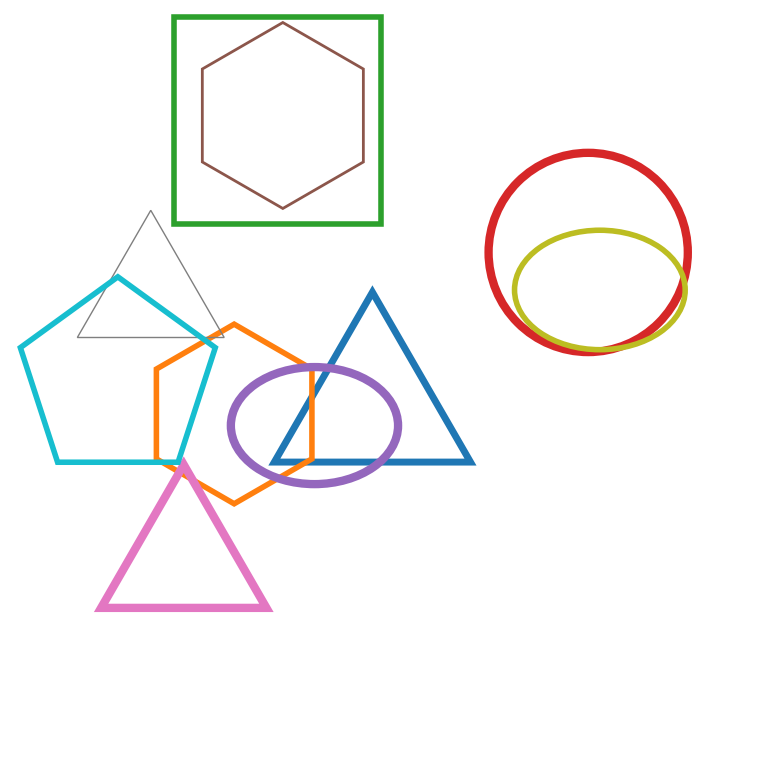[{"shape": "triangle", "thickness": 2.5, "radius": 0.74, "center": [0.484, 0.473]}, {"shape": "hexagon", "thickness": 2, "radius": 0.58, "center": [0.304, 0.462]}, {"shape": "square", "thickness": 2, "radius": 0.67, "center": [0.36, 0.844]}, {"shape": "circle", "thickness": 3, "radius": 0.65, "center": [0.764, 0.672]}, {"shape": "oval", "thickness": 3, "radius": 0.54, "center": [0.408, 0.447]}, {"shape": "hexagon", "thickness": 1, "radius": 0.6, "center": [0.367, 0.85]}, {"shape": "triangle", "thickness": 3, "radius": 0.62, "center": [0.239, 0.273]}, {"shape": "triangle", "thickness": 0.5, "radius": 0.55, "center": [0.196, 0.617]}, {"shape": "oval", "thickness": 2, "radius": 0.55, "center": [0.779, 0.623]}, {"shape": "pentagon", "thickness": 2, "radius": 0.67, "center": [0.153, 0.507]}]